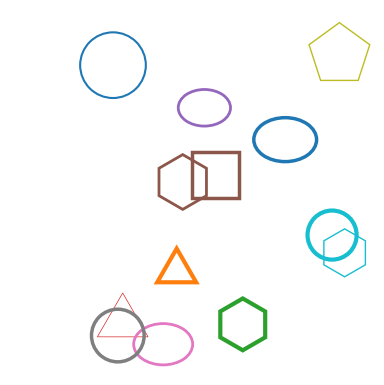[{"shape": "oval", "thickness": 2.5, "radius": 0.41, "center": [0.741, 0.637]}, {"shape": "circle", "thickness": 1.5, "radius": 0.43, "center": [0.293, 0.831]}, {"shape": "triangle", "thickness": 3, "radius": 0.29, "center": [0.459, 0.296]}, {"shape": "hexagon", "thickness": 3, "radius": 0.34, "center": [0.631, 0.157]}, {"shape": "triangle", "thickness": 0.5, "radius": 0.38, "center": [0.319, 0.163]}, {"shape": "oval", "thickness": 2, "radius": 0.34, "center": [0.531, 0.72]}, {"shape": "square", "thickness": 2.5, "radius": 0.3, "center": [0.56, 0.546]}, {"shape": "hexagon", "thickness": 2, "radius": 0.36, "center": [0.475, 0.527]}, {"shape": "oval", "thickness": 2, "radius": 0.38, "center": [0.424, 0.106]}, {"shape": "circle", "thickness": 2.5, "radius": 0.34, "center": [0.306, 0.128]}, {"shape": "pentagon", "thickness": 1, "radius": 0.41, "center": [0.882, 0.858]}, {"shape": "circle", "thickness": 3, "radius": 0.32, "center": [0.863, 0.389]}, {"shape": "hexagon", "thickness": 1, "radius": 0.31, "center": [0.895, 0.343]}]